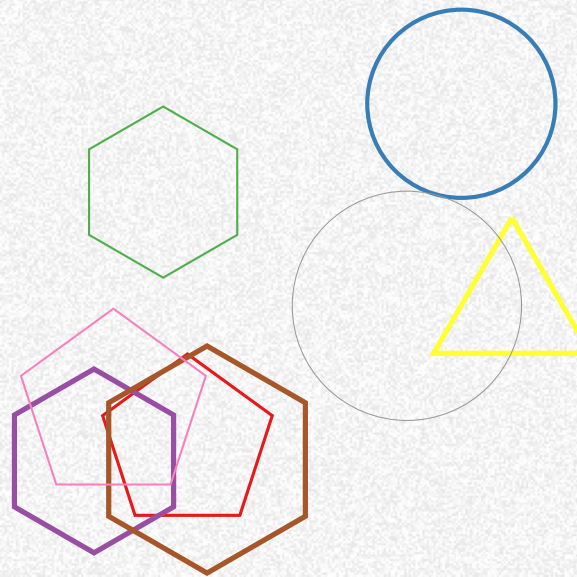[{"shape": "pentagon", "thickness": 1.5, "radius": 0.77, "center": [0.325, 0.232]}, {"shape": "circle", "thickness": 2, "radius": 0.81, "center": [0.799, 0.819]}, {"shape": "hexagon", "thickness": 1, "radius": 0.74, "center": [0.283, 0.667]}, {"shape": "hexagon", "thickness": 2.5, "radius": 0.8, "center": [0.163, 0.201]}, {"shape": "triangle", "thickness": 2.5, "radius": 0.78, "center": [0.886, 0.466]}, {"shape": "hexagon", "thickness": 2.5, "radius": 0.98, "center": [0.359, 0.203]}, {"shape": "pentagon", "thickness": 1, "radius": 0.84, "center": [0.196, 0.296]}, {"shape": "circle", "thickness": 0.5, "radius": 0.99, "center": [0.705, 0.47]}]